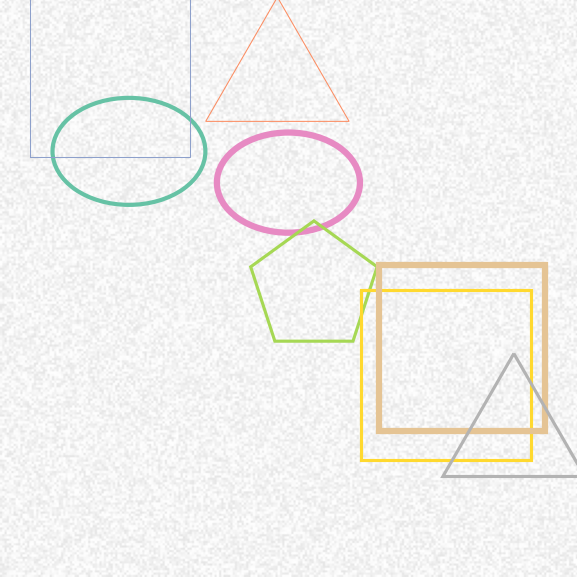[{"shape": "oval", "thickness": 2, "radius": 0.66, "center": [0.223, 0.737]}, {"shape": "triangle", "thickness": 0.5, "radius": 0.72, "center": [0.48, 0.861]}, {"shape": "square", "thickness": 0.5, "radius": 0.69, "center": [0.191, 0.866]}, {"shape": "oval", "thickness": 3, "radius": 0.62, "center": [0.499, 0.683]}, {"shape": "pentagon", "thickness": 1.5, "radius": 0.58, "center": [0.544, 0.501]}, {"shape": "square", "thickness": 1.5, "radius": 0.73, "center": [0.772, 0.35]}, {"shape": "square", "thickness": 3, "radius": 0.72, "center": [0.8, 0.397]}, {"shape": "triangle", "thickness": 1.5, "radius": 0.71, "center": [0.89, 0.245]}]